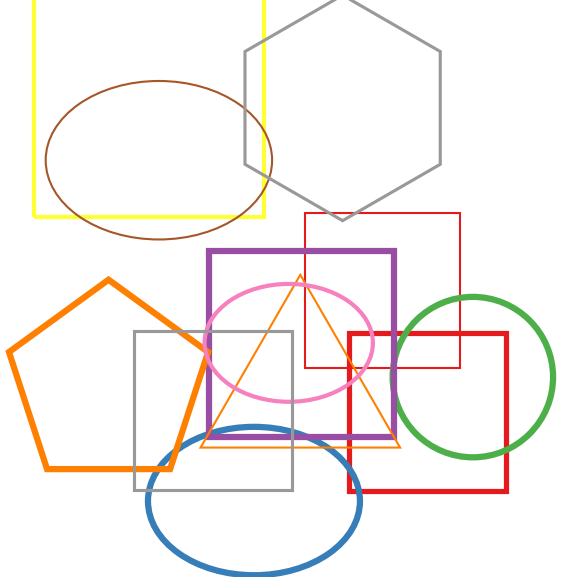[{"shape": "square", "thickness": 2.5, "radius": 0.68, "center": [0.74, 0.286]}, {"shape": "square", "thickness": 1, "radius": 0.67, "center": [0.662, 0.496]}, {"shape": "oval", "thickness": 3, "radius": 0.92, "center": [0.44, 0.132]}, {"shape": "circle", "thickness": 3, "radius": 0.69, "center": [0.819, 0.346]}, {"shape": "square", "thickness": 3, "radius": 0.8, "center": [0.521, 0.404]}, {"shape": "triangle", "thickness": 1, "radius": 1.0, "center": [0.52, 0.324]}, {"shape": "pentagon", "thickness": 3, "radius": 0.91, "center": [0.188, 0.334]}, {"shape": "square", "thickness": 2, "radius": 1.0, "center": [0.257, 0.823]}, {"shape": "oval", "thickness": 1, "radius": 0.98, "center": [0.275, 0.722]}, {"shape": "oval", "thickness": 2, "radius": 0.73, "center": [0.5, 0.405]}, {"shape": "square", "thickness": 1.5, "radius": 0.68, "center": [0.369, 0.288]}, {"shape": "hexagon", "thickness": 1.5, "radius": 0.98, "center": [0.593, 0.812]}]